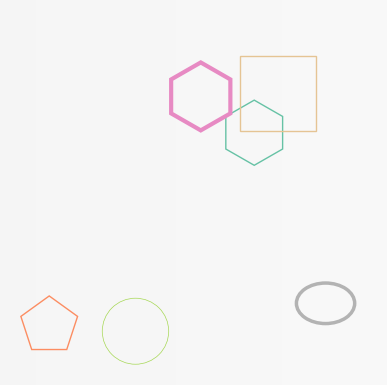[{"shape": "hexagon", "thickness": 1, "radius": 0.42, "center": [0.656, 0.655]}, {"shape": "pentagon", "thickness": 1, "radius": 0.38, "center": [0.127, 0.154]}, {"shape": "hexagon", "thickness": 3, "radius": 0.44, "center": [0.518, 0.75]}, {"shape": "circle", "thickness": 0.5, "radius": 0.43, "center": [0.35, 0.14]}, {"shape": "square", "thickness": 1, "radius": 0.49, "center": [0.717, 0.757]}, {"shape": "oval", "thickness": 2.5, "radius": 0.38, "center": [0.84, 0.212]}]